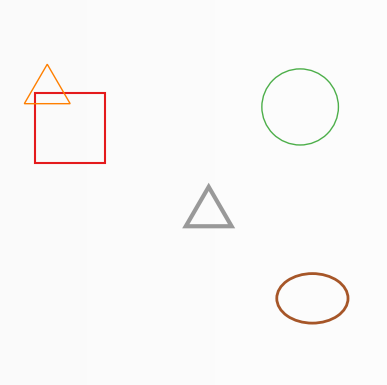[{"shape": "square", "thickness": 1.5, "radius": 0.45, "center": [0.18, 0.667]}, {"shape": "circle", "thickness": 1, "radius": 0.49, "center": [0.775, 0.722]}, {"shape": "triangle", "thickness": 1, "radius": 0.34, "center": [0.122, 0.765]}, {"shape": "oval", "thickness": 2, "radius": 0.46, "center": [0.806, 0.225]}, {"shape": "triangle", "thickness": 3, "radius": 0.34, "center": [0.539, 0.446]}]